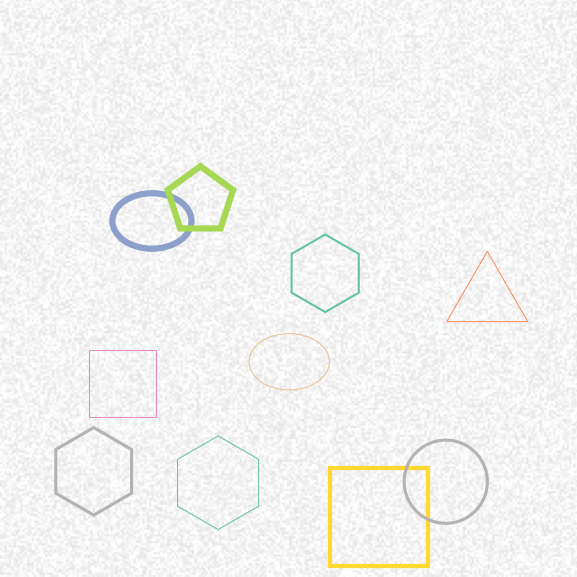[{"shape": "hexagon", "thickness": 0.5, "radius": 0.41, "center": [0.378, 0.163]}, {"shape": "hexagon", "thickness": 1, "radius": 0.34, "center": [0.563, 0.526]}, {"shape": "triangle", "thickness": 0.5, "radius": 0.41, "center": [0.844, 0.483]}, {"shape": "oval", "thickness": 3, "radius": 0.34, "center": [0.263, 0.617]}, {"shape": "square", "thickness": 0.5, "radius": 0.29, "center": [0.212, 0.336]}, {"shape": "pentagon", "thickness": 3, "radius": 0.3, "center": [0.347, 0.652]}, {"shape": "square", "thickness": 2, "radius": 0.42, "center": [0.656, 0.104]}, {"shape": "oval", "thickness": 0.5, "radius": 0.35, "center": [0.501, 0.373]}, {"shape": "hexagon", "thickness": 1.5, "radius": 0.38, "center": [0.162, 0.183]}, {"shape": "circle", "thickness": 1.5, "radius": 0.36, "center": [0.772, 0.165]}]